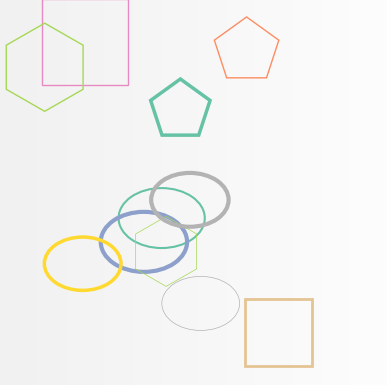[{"shape": "pentagon", "thickness": 2.5, "radius": 0.4, "center": [0.465, 0.714]}, {"shape": "oval", "thickness": 1.5, "radius": 0.56, "center": [0.417, 0.434]}, {"shape": "pentagon", "thickness": 1, "radius": 0.44, "center": [0.636, 0.869]}, {"shape": "oval", "thickness": 3, "radius": 0.56, "center": [0.371, 0.372]}, {"shape": "square", "thickness": 1, "radius": 0.55, "center": [0.218, 0.891]}, {"shape": "hexagon", "thickness": 0.5, "radius": 0.45, "center": [0.429, 0.347]}, {"shape": "hexagon", "thickness": 1, "radius": 0.57, "center": [0.115, 0.825]}, {"shape": "oval", "thickness": 2.5, "radius": 0.49, "center": [0.213, 0.315]}, {"shape": "square", "thickness": 2, "radius": 0.43, "center": [0.72, 0.136]}, {"shape": "oval", "thickness": 0.5, "radius": 0.5, "center": [0.518, 0.212]}, {"shape": "oval", "thickness": 3, "radius": 0.5, "center": [0.49, 0.481]}]